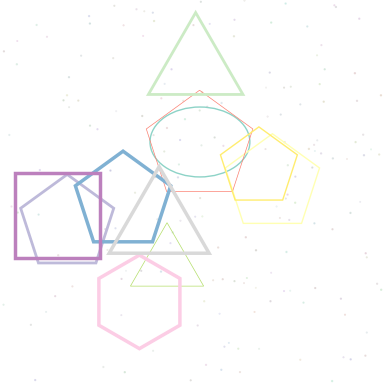[{"shape": "oval", "thickness": 1, "radius": 0.65, "center": [0.519, 0.631]}, {"shape": "pentagon", "thickness": 1, "radius": 0.64, "center": [0.708, 0.524]}, {"shape": "pentagon", "thickness": 2, "radius": 0.64, "center": [0.175, 0.42]}, {"shape": "pentagon", "thickness": 0.5, "radius": 0.73, "center": [0.518, 0.62]}, {"shape": "pentagon", "thickness": 2.5, "radius": 0.65, "center": [0.32, 0.477]}, {"shape": "triangle", "thickness": 0.5, "radius": 0.55, "center": [0.434, 0.312]}, {"shape": "hexagon", "thickness": 2.5, "radius": 0.61, "center": [0.362, 0.216]}, {"shape": "triangle", "thickness": 2.5, "radius": 0.75, "center": [0.413, 0.417]}, {"shape": "square", "thickness": 2.5, "radius": 0.55, "center": [0.149, 0.441]}, {"shape": "triangle", "thickness": 2, "radius": 0.71, "center": [0.508, 0.826]}, {"shape": "pentagon", "thickness": 1, "radius": 0.53, "center": [0.672, 0.565]}]